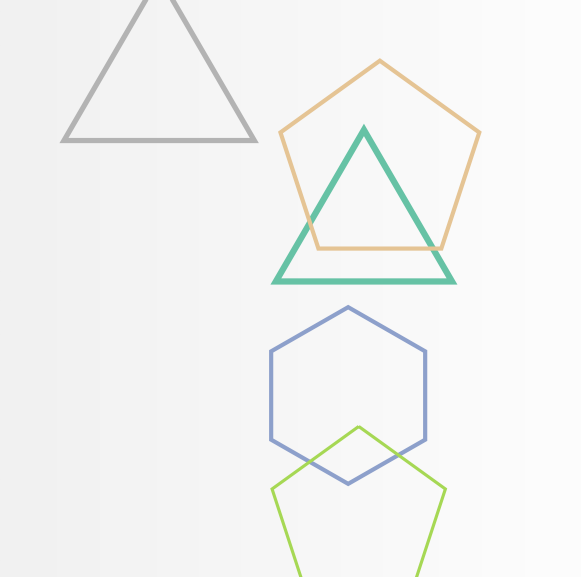[{"shape": "triangle", "thickness": 3, "radius": 0.87, "center": [0.626, 0.599]}, {"shape": "hexagon", "thickness": 2, "radius": 0.76, "center": [0.599, 0.314]}, {"shape": "pentagon", "thickness": 1.5, "radius": 0.78, "center": [0.617, 0.104]}, {"shape": "pentagon", "thickness": 2, "radius": 0.9, "center": [0.654, 0.714]}, {"shape": "triangle", "thickness": 2.5, "radius": 0.95, "center": [0.274, 0.85]}]